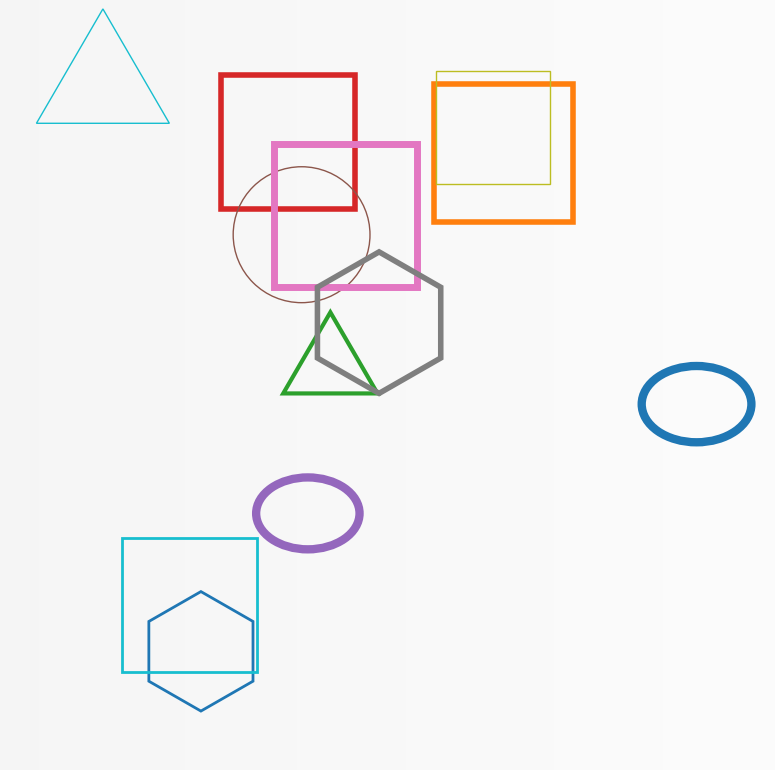[{"shape": "oval", "thickness": 3, "radius": 0.35, "center": [0.899, 0.475]}, {"shape": "hexagon", "thickness": 1, "radius": 0.39, "center": [0.259, 0.154]}, {"shape": "square", "thickness": 2, "radius": 0.45, "center": [0.65, 0.802]}, {"shape": "triangle", "thickness": 1.5, "radius": 0.35, "center": [0.426, 0.524]}, {"shape": "square", "thickness": 2, "radius": 0.43, "center": [0.372, 0.816]}, {"shape": "oval", "thickness": 3, "radius": 0.33, "center": [0.397, 0.333]}, {"shape": "circle", "thickness": 0.5, "radius": 0.44, "center": [0.389, 0.695]}, {"shape": "square", "thickness": 2.5, "radius": 0.46, "center": [0.446, 0.72]}, {"shape": "hexagon", "thickness": 2, "radius": 0.46, "center": [0.489, 0.581]}, {"shape": "square", "thickness": 0.5, "radius": 0.37, "center": [0.636, 0.834]}, {"shape": "square", "thickness": 1, "radius": 0.43, "center": [0.245, 0.214]}, {"shape": "triangle", "thickness": 0.5, "radius": 0.5, "center": [0.133, 0.889]}]